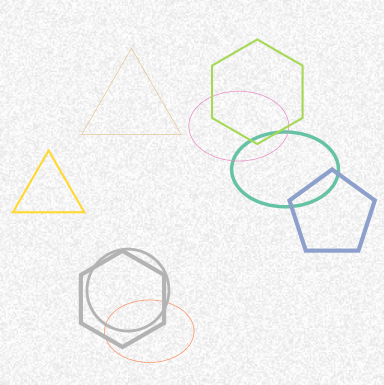[{"shape": "oval", "thickness": 2.5, "radius": 0.69, "center": [0.74, 0.56]}, {"shape": "oval", "thickness": 0.5, "radius": 0.58, "center": [0.388, 0.14]}, {"shape": "pentagon", "thickness": 3, "radius": 0.58, "center": [0.863, 0.443]}, {"shape": "oval", "thickness": 0.5, "radius": 0.65, "center": [0.62, 0.672]}, {"shape": "hexagon", "thickness": 1.5, "radius": 0.68, "center": [0.668, 0.762]}, {"shape": "triangle", "thickness": 1.5, "radius": 0.53, "center": [0.126, 0.502]}, {"shape": "triangle", "thickness": 0.5, "radius": 0.75, "center": [0.341, 0.725]}, {"shape": "circle", "thickness": 2, "radius": 0.53, "center": [0.332, 0.246]}, {"shape": "hexagon", "thickness": 3, "radius": 0.62, "center": [0.318, 0.224]}]